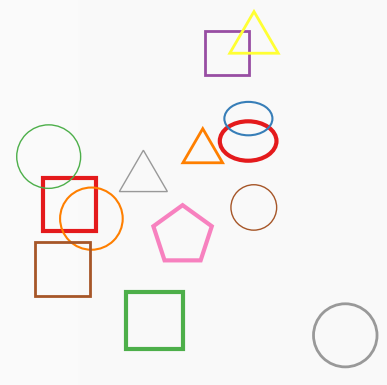[{"shape": "square", "thickness": 3, "radius": 0.34, "center": [0.18, 0.47]}, {"shape": "oval", "thickness": 3, "radius": 0.37, "center": [0.64, 0.634]}, {"shape": "oval", "thickness": 1.5, "radius": 0.31, "center": [0.641, 0.692]}, {"shape": "circle", "thickness": 1, "radius": 0.41, "center": [0.126, 0.593]}, {"shape": "square", "thickness": 3, "radius": 0.37, "center": [0.399, 0.167]}, {"shape": "square", "thickness": 2, "radius": 0.29, "center": [0.585, 0.863]}, {"shape": "circle", "thickness": 1.5, "radius": 0.4, "center": [0.236, 0.432]}, {"shape": "triangle", "thickness": 2, "radius": 0.3, "center": [0.523, 0.607]}, {"shape": "triangle", "thickness": 2, "radius": 0.36, "center": [0.655, 0.898]}, {"shape": "circle", "thickness": 1, "radius": 0.29, "center": [0.655, 0.461]}, {"shape": "square", "thickness": 2, "radius": 0.36, "center": [0.162, 0.301]}, {"shape": "pentagon", "thickness": 3, "radius": 0.4, "center": [0.471, 0.388]}, {"shape": "triangle", "thickness": 1, "radius": 0.36, "center": [0.37, 0.538]}, {"shape": "circle", "thickness": 2, "radius": 0.41, "center": [0.891, 0.129]}]